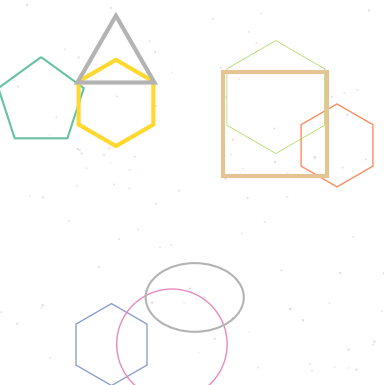[{"shape": "pentagon", "thickness": 1.5, "radius": 0.58, "center": [0.107, 0.735]}, {"shape": "hexagon", "thickness": 1, "radius": 0.54, "center": [0.875, 0.622]}, {"shape": "hexagon", "thickness": 1, "radius": 0.53, "center": [0.29, 0.105]}, {"shape": "circle", "thickness": 1, "radius": 0.72, "center": [0.447, 0.106]}, {"shape": "hexagon", "thickness": 0.5, "radius": 0.73, "center": [0.716, 0.748]}, {"shape": "hexagon", "thickness": 3, "radius": 0.56, "center": [0.301, 0.733]}, {"shape": "square", "thickness": 3, "radius": 0.68, "center": [0.715, 0.679]}, {"shape": "triangle", "thickness": 3, "radius": 0.58, "center": [0.301, 0.844]}, {"shape": "oval", "thickness": 1.5, "radius": 0.64, "center": [0.506, 0.227]}]